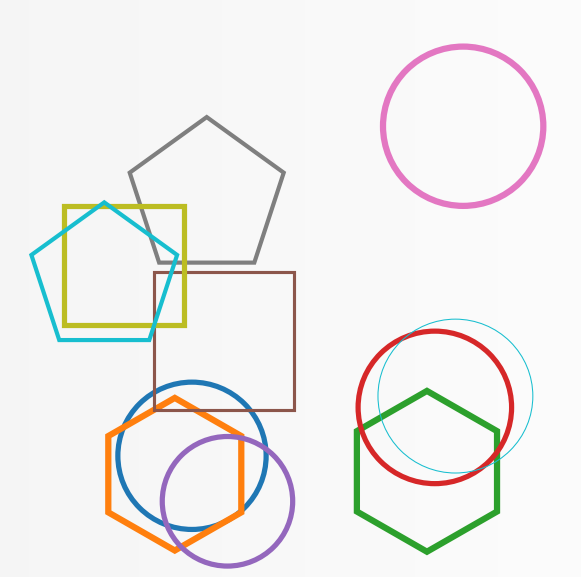[{"shape": "circle", "thickness": 2.5, "radius": 0.64, "center": [0.33, 0.21]}, {"shape": "hexagon", "thickness": 3, "radius": 0.66, "center": [0.301, 0.178]}, {"shape": "hexagon", "thickness": 3, "radius": 0.7, "center": [0.735, 0.183]}, {"shape": "circle", "thickness": 2.5, "radius": 0.66, "center": [0.748, 0.294]}, {"shape": "circle", "thickness": 2.5, "radius": 0.56, "center": [0.391, 0.131]}, {"shape": "square", "thickness": 1.5, "radius": 0.6, "center": [0.385, 0.408]}, {"shape": "circle", "thickness": 3, "radius": 0.69, "center": [0.797, 0.781]}, {"shape": "pentagon", "thickness": 2, "radius": 0.7, "center": [0.356, 0.657]}, {"shape": "square", "thickness": 2.5, "radius": 0.51, "center": [0.213, 0.54]}, {"shape": "pentagon", "thickness": 2, "radius": 0.66, "center": [0.179, 0.517]}, {"shape": "circle", "thickness": 0.5, "radius": 0.67, "center": [0.783, 0.313]}]